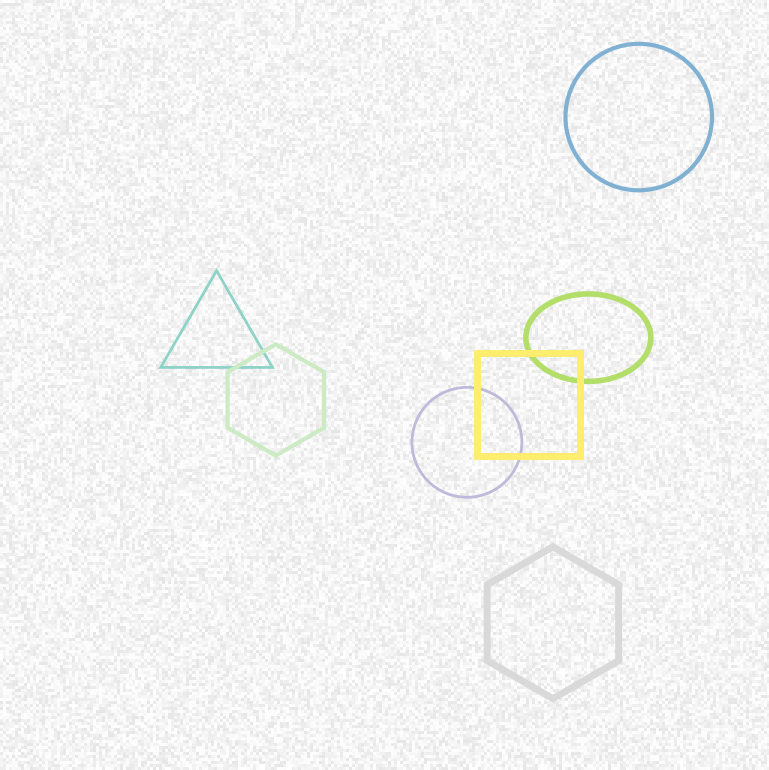[{"shape": "triangle", "thickness": 1, "radius": 0.42, "center": [0.281, 0.565]}, {"shape": "circle", "thickness": 1, "radius": 0.36, "center": [0.606, 0.426]}, {"shape": "circle", "thickness": 1.5, "radius": 0.48, "center": [0.83, 0.848]}, {"shape": "oval", "thickness": 2, "radius": 0.41, "center": [0.764, 0.562]}, {"shape": "hexagon", "thickness": 2.5, "radius": 0.49, "center": [0.718, 0.191]}, {"shape": "hexagon", "thickness": 1.5, "radius": 0.36, "center": [0.358, 0.481]}, {"shape": "square", "thickness": 2.5, "radius": 0.34, "center": [0.687, 0.475]}]